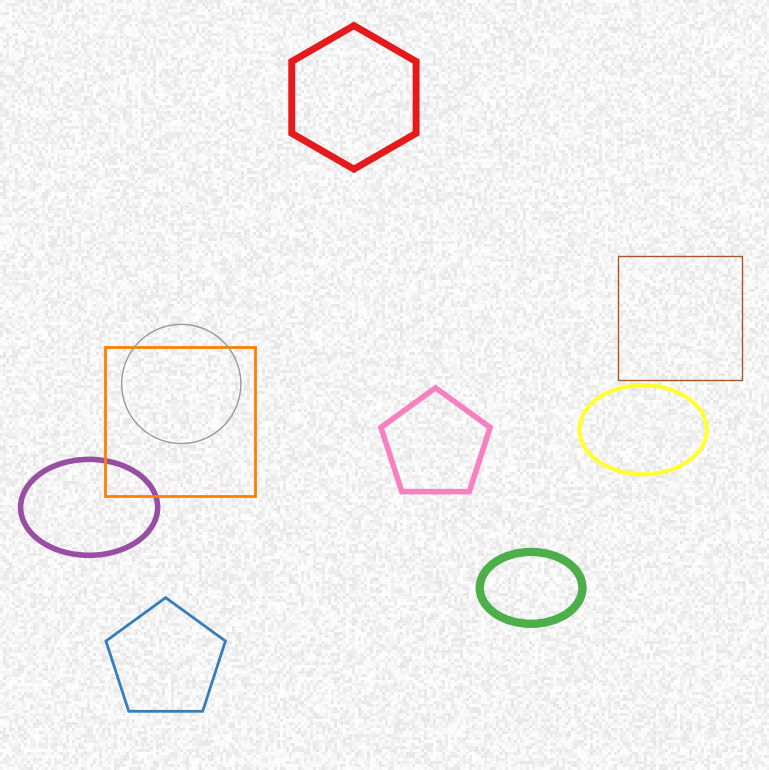[{"shape": "hexagon", "thickness": 2.5, "radius": 0.47, "center": [0.46, 0.874]}, {"shape": "pentagon", "thickness": 1, "radius": 0.41, "center": [0.215, 0.142]}, {"shape": "oval", "thickness": 3, "radius": 0.33, "center": [0.69, 0.237]}, {"shape": "oval", "thickness": 2, "radius": 0.44, "center": [0.116, 0.341]}, {"shape": "square", "thickness": 1, "radius": 0.49, "center": [0.234, 0.453]}, {"shape": "oval", "thickness": 1.5, "radius": 0.41, "center": [0.835, 0.442]}, {"shape": "square", "thickness": 0.5, "radius": 0.4, "center": [0.884, 0.587]}, {"shape": "pentagon", "thickness": 2, "radius": 0.37, "center": [0.566, 0.422]}, {"shape": "circle", "thickness": 0.5, "radius": 0.39, "center": [0.235, 0.501]}]